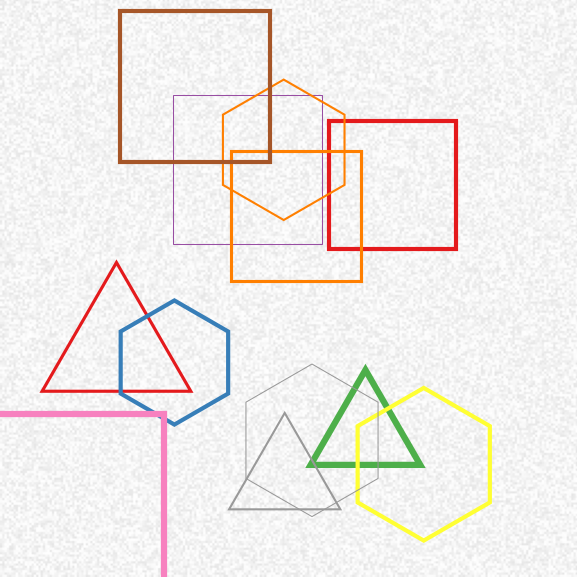[{"shape": "triangle", "thickness": 1.5, "radius": 0.74, "center": [0.202, 0.396]}, {"shape": "square", "thickness": 2, "radius": 0.55, "center": [0.68, 0.679]}, {"shape": "hexagon", "thickness": 2, "radius": 0.54, "center": [0.302, 0.371]}, {"shape": "triangle", "thickness": 3, "radius": 0.55, "center": [0.633, 0.249]}, {"shape": "square", "thickness": 0.5, "radius": 0.64, "center": [0.428, 0.705]}, {"shape": "square", "thickness": 1.5, "radius": 0.56, "center": [0.513, 0.626]}, {"shape": "hexagon", "thickness": 1, "radius": 0.61, "center": [0.491, 0.74]}, {"shape": "hexagon", "thickness": 2, "radius": 0.66, "center": [0.734, 0.195]}, {"shape": "square", "thickness": 2, "radius": 0.65, "center": [0.337, 0.849]}, {"shape": "square", "thickness": 3, "radius": 0.75, "center": [0.135, 0.131]}, {"shape": "triangle", "thickness": 1, "radius": 0.56, "center": [0.493, 0.173]}, {"shape": "hexagon", "thickness": 0.5, "radius": 0.66, "center": [0.54, 0.237]}]